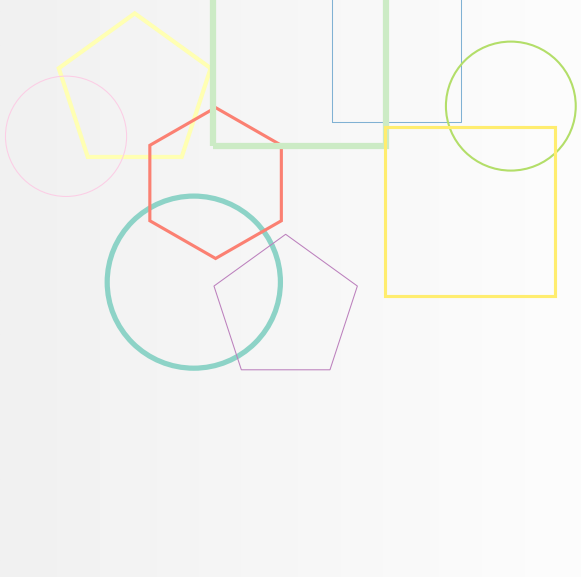[{"shape": "circle", "thickness": 2.5, "radius": 0.75, "center": [0.333, 0.511]}, {"shape": "pentagon", "thickness": 2, "radius": 0.69, "center": [0.232, 0.839]}, {"shape": "hexagon", "thickness": 1.5, "radius": 0.65, "center": [0.371, 0.682]}, {"shape": "square", "thickness": 0.5, "radius": 0.55, "center": [0.682, 0.899]}, {"shape": "circle", "thickness": 1, "radius": 0.56, "center": [0.879, 0.815]}, {"shape": "circle", "thickness": 0.5, "radius": 0.52, "center": [0.114, 0.763]}, {"shape": "pentagon", "thickness": 0.5, "radius": 0.65, "center": [0.491, 0.464]}, {"shape": "square", "thickness": 3, "radius": 0.74, "center": [0.515, 0.895]}, {"shape": "square", "thickness": 1.5, "radius": 0.73, "center": [0.809, 0.632]}]